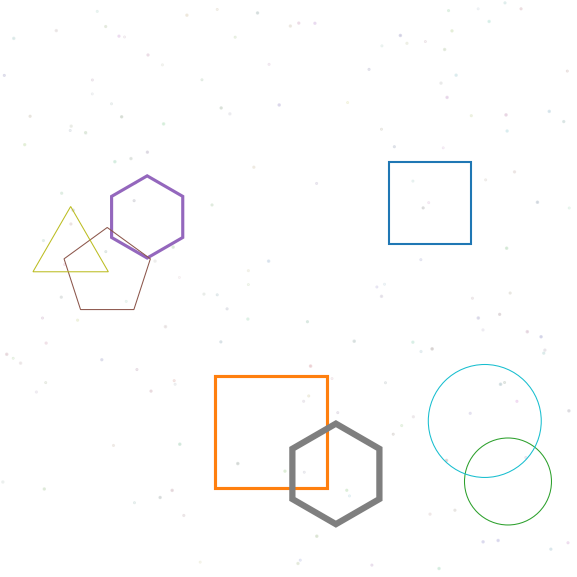[{"shape": "square", "thickness": 1, "radius": 0.35, "center": [0.745, 0.647]}, {"shape": "square", "thickness": 1.5, "radius": 0.49, "center": [0.469, 0.251]}, {"shape": "circle", "thickness": 0.5, "radius": 0.38, "center": [0.88, 0.165]}, {"shape": "hexagon", "thickness": 1.5, "radius": 0.36, "center": [0.255, 0.623]}, {"shape": "pentagon", "thickness": 0.5, "radius": 0.39, "center": [0.186, 0.527]}, {"shape": "hexagon", "thickness": 3, "radius": 0.44, "center": [0.582, 0.179]}, {"shape": "triangle", "thickness": 0.5, "radius": 0.38, "center": [0.122, 0.566]}, {"shape": "circle", "thickness": 0.5, "radius": 0.49, "center": [0.839, 0.27]}]